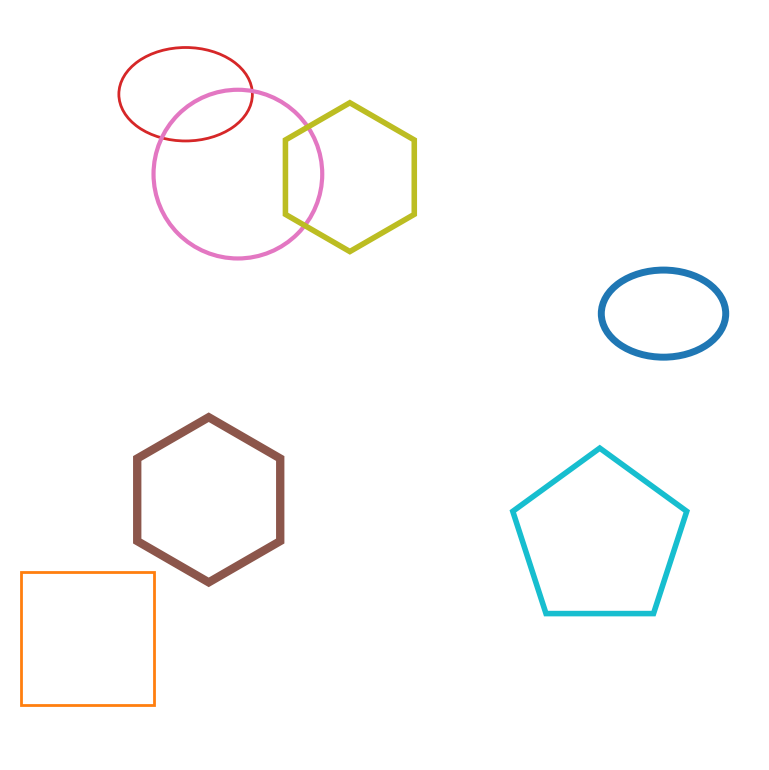[{"shape": "oval", "thickness": 2.5, "radius": 0.4, "center": [0.862, 0.593]}, {"shape": "square", "thickness": 1, "radius": 0.43, "center": [0.113, 0.171]}, {"shape": "oval", "thickness": 1, "radius": 0.43, "center": [0.241, 0.878]}, {"shape": "hexagon", "thickness": 3, "radius": 0.54, "center": [0.271, 0.351]}, {"shape": "circle", "thickness": 1.5, "radius": 0.55, "center": [0.309, 0.774]}, {"shape": "hexagon", "thickness": 2, "radius": 0.48, "center": [0.454, 0.77]}, {"shape": "pentagon", "thickness": 2, "radius": 0.59, "center": [0.779, 0.299]}]